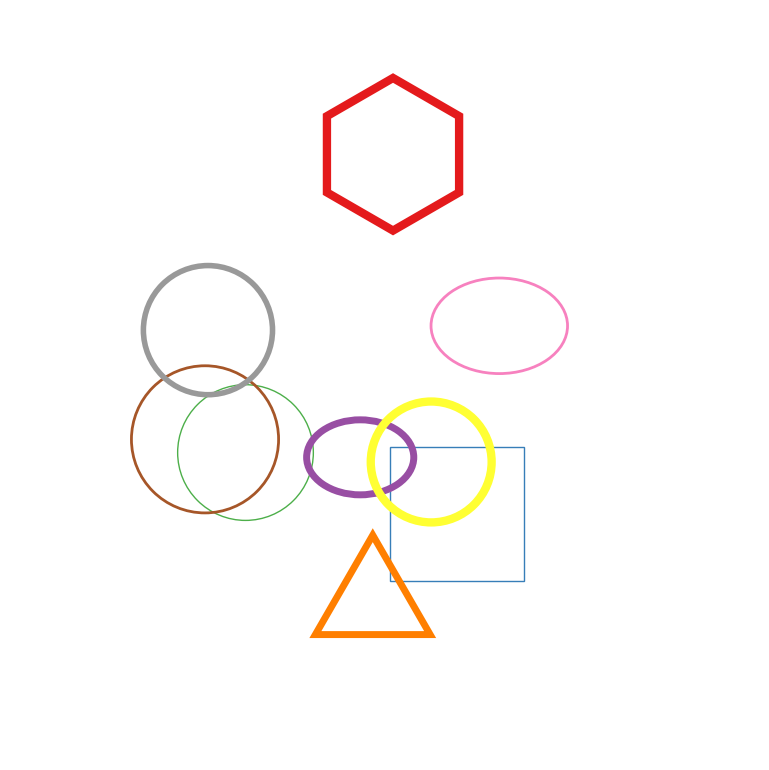[{"shape": "hexagon", "thickness": 3, "radius": 0.5, "center": [0.51, 0.8]}, {"shape": "square", "thickness": 0.5, "radius": 0.43, "center": [0.594, 0.332]}, {"shape": "circle", "thickness": 0.5, "radius": 0.44, "center": [0.319, 0.412]}, {"shape": "oval", "thickness": 2.5, "radius": 0.35, "center": [0.468, 0.406]}, {"shape": "triangle", "thickness": 2.5, "radius": 0.43, "center": [0.484, 0.219]}, {"shape": "circle", "thickness": 3, "radius": 0.39, "center": [0.56, 0.4]}, {"shape": "circle", "thickness": 1, "radius": 0.48, "center": [0.266, 0.429]}, {"shape": "oval", "thickness": 1, "radius": 0.44, "center": [0.648, 0.577]}, {"shape": "circle", "thickness": 2, "radius": 0.42, "center": [0.27, 0.571]}]